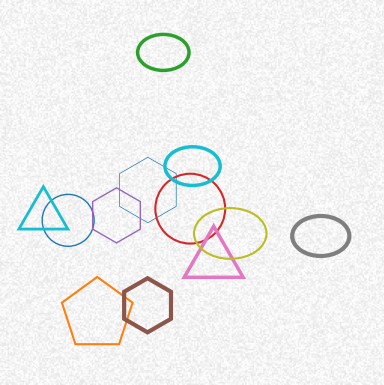[{"shape": "hexagon", "thickness": 0.5, "radius": 0.43, "center": [0.384, 0.506]}, {"shape": "circle", "thickness": 1, "radius": 0.34, "center": [0.177, 0.428]}, {"shape": "pentagon", "thickness": 1.5, "radius": 0.48, "center": [0.253, 0.184]}, {"shape": "oval", "thickness": 2.5, "radius": 0.33, "center": [0.424, 0.864]}, {"shape": "circle", "thickness": 1.5, "radius": 0.45, "center": [0.494, 0.458]}, {"shape": "hexagon", "thickness": 1, "radius": 0.36, "center": [0.303, 0.441]}, {"shape": "hexagon", "thickness": 3, "radius": 0.35, "center": [0.383, 0.207]}, {"shape": "triangle", "thickness": 2.5, "radius": 0.44, "center": [0.555, 0.324]}, {"shape": "oval", "thickness": 3, "radius": 0.37, "center": [0.833, 0.387]}, {"shape": "oval", "thickness": 1.5, "radius": 0.47, "center": [0.598, 0.394]}, {"shape": "oval", "thickness": 2.5, "radius": 0.36, "center": [0.5, 0.569]}, {"shape": "triangle", "thickness": 2, "radius": 0.37, "center": [0.113, 0.442]}]